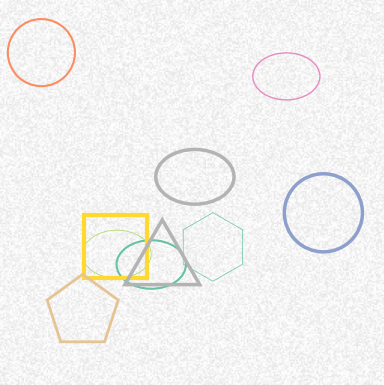[{"shape": "oval", "thickness": 1.5, "radius": 0.45, "center": [0.393, 0.313]}, {"shape": "hexagon", "thickness": 0.5, "radius": 0.45, "center": [0.553, 0.359]}, {"shape": "circle", "thickness": 1.5, "radius": 0.44, "center": [0.108, 0.863]}, {"shape": "circle", "thickness": 2.5, "radius": 0.51, "center": [0.84, 0.447]}, {"shape": "oval", "thickness": 1, "radius": 0.44, "center": [0.744, 0.802]}, {"shape": "oval", "thickness": 0.5, "radius": 0.45, "center": [0.303, 0.34]}, {"shape": "square", "thickness": 3, "radius": 0.41, "center": [0.3, 0.36]}, {"shape": "pentagon", "thickness": 2, "radius": 0.48, "center": [0.215, 0.191]}, {"shape": "triangle", "thickness": 2.5, "radius": 0.56, "center": [0.422, 0.317]}, {"shape": "oval", "thickness": 2.5, "radius": 0.51, "center": [0.506, 0.541]}]